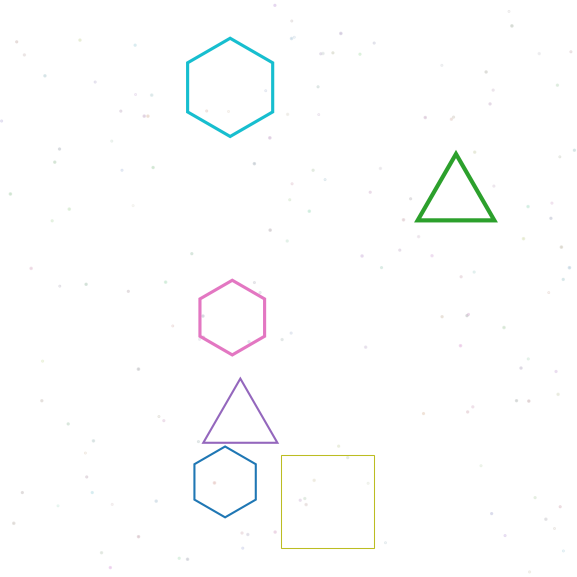[{"shape": "hexagon", "thickness": 1, "radius": 0.31, "center": [0.39, 0.165]}, {"shape": "triangle", "thickness": 2, "radius": 0.38, "center": [0.79, 0.656]}, {"shape": "triangle", "thickness": 1, "radius": 0.37, "center": [0.416, 0.269]}, {"shape": "hexagon", "thickness": 1.5, "radius": 0.32, "center": [0.402, 0.449]}, {"shape": "square", "thickness": 0.5, "radius": 0.4, "center": [0.567, 0.131]}, {"shape": "hexagon", "thickness": 1.5, "radius": 0.43, "center": [0.399, 0.848]}]